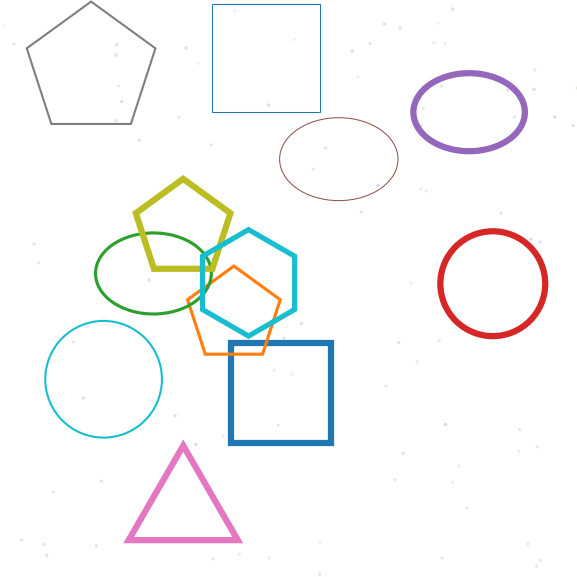[{"shape": "square", "thickness": 3, "radius": 0.43, "center": [0.487, 0.319]}, {"shape": "square", "thickness": 0.5, "radius": 0.47, "center": [0.46, 0.899]}, {"shape": "pentagon", "thickness": 1.5, "radius": 0.42, "center": [0.405, 0.454]}, {"shape": "oval", "thickness": 1.5, "radius": 0.5, "center": [0.266, 0.526]}, {"shape": "circle", "thickness": 3, "radius": 0.45, "center": [0.853, 0.508]}, {"shape": "oval", "thickness": 3, "radius": 0.48, "center": [0.812, 0.805]}, {"shape": "oval", "thickness": 0.5, "radius": 0.51, "center": [0.587, 0.724]}, {"shape": "triangle", "thickness": 3, "radius": 0.55, "center": [0.317, 0.118]}, {"shape": "pentagon", "thickness": 1, "radius": 0.59, "center": [0.158, 0.879]}, {"shape": "pentagon", "thickness": 3, "radius": 0.43, "center": [0.317, 0.603]}, {"shape": "hexagon", "thickness": 2.5, "radius": 0.46, "center": [0.43, 0.509]}, {"shape": "circle", "thickness": 1, "radius": 0.51, "center": [0.179, 0.342]}]